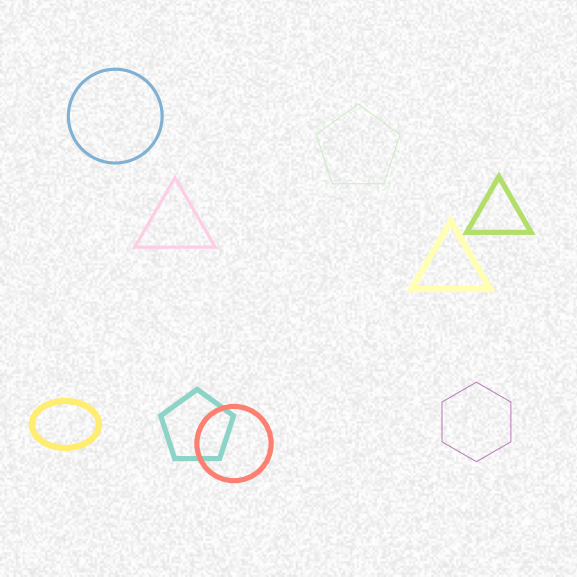[{"shape": "pentagon", "thickness": 2.5, "radius": 0.33, "center": [0.341, 0.259]}, {"shape": "triangle", "thickness": 3, "radius": 0.39, "center": [0.781, 0.538]}, {"shape": "circle", "thickness": 2.5, "radius": 0.32, "center": [0.405, 0.231]}, {"shape": "circle", "thickness": 1.5, "radius": 0.41, "center": [0.2, 0.798]}, {"shape": "triangle", "thickness": 2.5, "radius": 0.32, "center": [0.864, 0.629]}, {"shape": "triangle", "thickness": 1.5, "radius": 0.4, "center": [0.303, 0.611]}, {"shape": "hexagon", "thickness": 0.5, "radius": 0.34, "center": [0.825, 0.269]}, {"shape": "pentagon", "thickness": 0.5, "radius": 0.38, "center": [0.62, 0.743]}, {"shape": "oval", "thickness": 3, "radius": 0.29, "center": [0.113, 0.264]}]